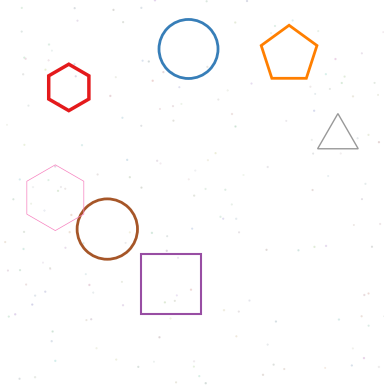[{"shape": "hexagon", "thickness": 2.5, "radius": 0.3, "center": [0.179, 0.773]}, {"shape": "circle", "thickness": 2, "radius": 0.38, "center": [0.49, 0.873]}, {"shape": "square", "thickness": 1.5, "radius": 0.39, "center": [0.443, 0.261]}, {"shape": "pentagon", "thickness": 2, "radius": 0.38, "center": [0.751, 0.858]}, {"shape": "circle", "thickness": 2, "radius": 0.39, "center": [0.279, 0.405]}, {"shape": "hexagon", "thickness": 0.5, "radius": 0.43, "center": [0.144, 0.487]}, {"shape": "triangle", "thickness": 1, "radius": 0.3, "center": [0.878, 0.644]}]